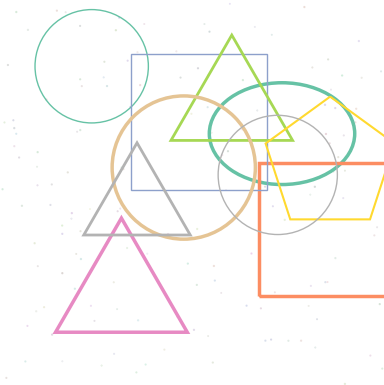[{"shape": "oval", "thickness": 2.5, "radius": 0.94, "center": [0.733, 0.653]}, {"shape": "circle", "thickness": 1, "radius": 0.74, "center": [0.238, 0.828]}, {"shape": "square", "thickness": 2.5, "radius": 0.86, "center": [0.845, 0.405]}, {"shape": "square", "thickness": 1, "radius": 0.88, "center": [0.516, 0.684]}, {"shape": "triangle", "thickness": 2.5, "radius": 0.99, "center": [0.315, 0.236]}, {"shape": "triangle", "thickness": 2, "radius": 0.91, "center": [0.602, 0.726]}, {"shape": "pentagon", "thickness": 1.5, "radius": 0.88, "center": [0.858, 0.573]}, {"shape": "circle", "thickness": 2.5, "radius": 0.93, "center": [0.477, 0.565]}, {"shape": "circle", "thickness": 1, "radius": 0.77, "center": [0.721, 0.546]}, {"shape": "triangle", "thickness": 2, "radius": 0.8, "center": [0.356, 0.469]}]